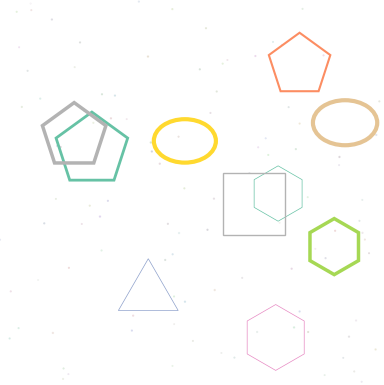[{"shape": "hexagon", "thickness": 0.5, "radius": 0.36, "center": [0.722, 0.497]}, {"shape": "pentagon", "thickness": 2, "radius": 0.49, "center": [0.239, 0.611]}, {"shape": "pentagon", "thickness": 1.5, "radius": 0.42, "center": [0.778, 0.831]}, {"shape": "triangle", "thickness": 0.5, "radius": 0.45, "center": [0.385, 0.238]}, {"shape": "hexagon", "thickness": 0.5, "radius": 0.43, "center": [0.716, 0.123]}, {"shape": "hexagon", "thickness": 2.5, "radius": 0.36, "center": [0.868, 0.359]}, {"shape": "oval", "thickness": 3, "radius": 0.4, "center": [0.48, 0.634]}, {"shape": "oval", "thickness": 3, "radius": 0.42, "center": [0.896, 0.681]}, {"shape": "square", "thickness": 1, "radius": 0.4, "center": [0.66, 0.47]}, {"shape": "pentagon", "thickness": 2.5, "radius": 0.43, "center": [0.193, 0.647]}]